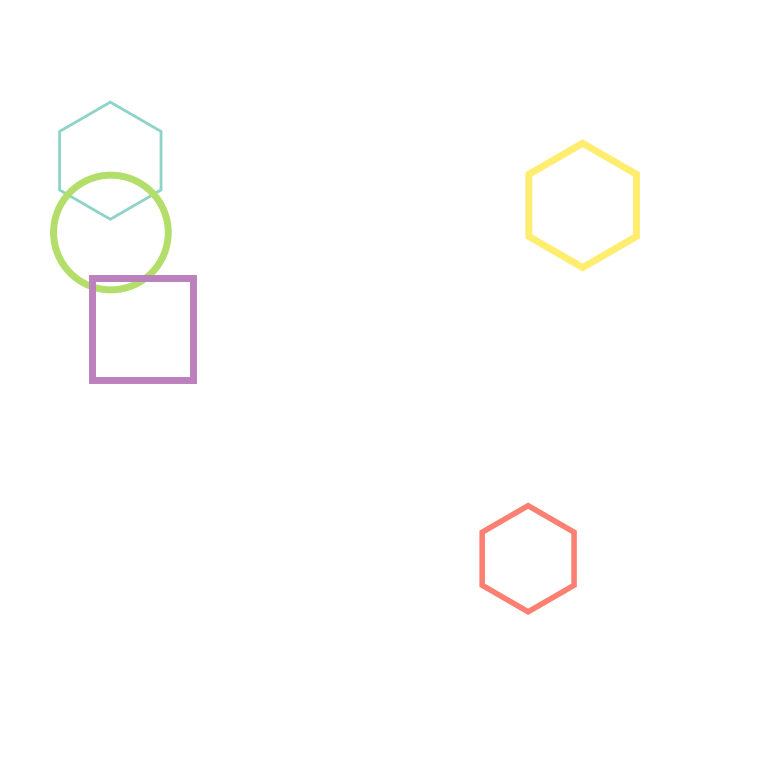[{"shape": "hexagon", "thickness": 1, "radius": 0.38, "center": [0.143, 0.791]}, {"shape": "hexagon", "thickness": 2, "radius": 0.34, "center": [0.686, 0.274]}, {"shape": "circle", "thickness": 2.5, "radius": 0.37, "center": [0.144, 0.698]}, {"shape": "square", "thickness": 2.5, "radius": 0.33, "center": [0.186, 0.573]}, {"shape": "hexagon", "thickness": 2.5, "radius": 0.4, "center": [0.757, 0.733]}]